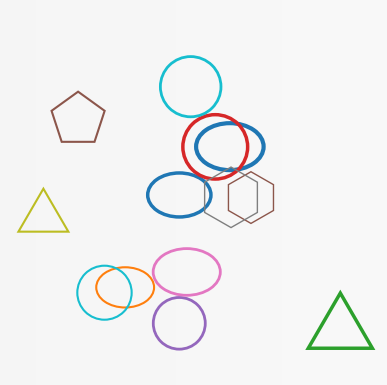[{"shape": "oval", "thickness": 2.5, "radius": 0.41, "center": [0.463, 0.494]}, {"shape": "oval", "thickness": 3, "radius": 0.44, "center": [0.593, 0.619]}, {"shape": "oval", "thickness": 1.5, "radius": 0.37, "center": [0.323, 0.254]}, {"shape": "triangle", "thickness": 2.5, "radius": 0.48, "center": [0.878, 0.143]}, {"shape": "circle", "thickness": 2.5, "radius": 0.42, "center": [0.555, 0.619]}, {"shape": "circle", "thickness": 2, "radius": 0.34, "center": [0.463, 0.16]}, {"shape": "pentagon", "thickness": 1.5, "radius": 0.36, "center": [0.202, 0.69]}, {"shape": "hexagon", "thickness": 1, "radius": 0.34, "center": [0.648, 0.487]}, {"shape": "oval", "thickness": 2, "radius": 0.43, "center": [0.482, 0.294]}, {"shape": "hexagon", "thickness": 1, "radius": 0.39, "center": [0.596, 0.487]}, {"shape": "triangle", "thickness": 1.5, "radius": 0.37, "center": [0.112, 0.435]}, {"shape": "circle", "thickness": 2, "radius": 0.39, "center": [0.492, 0.775]}, {"shape": "circle", "thickness": 1.5, "radius": 0.35, "center": [0.27, 0.24]}]